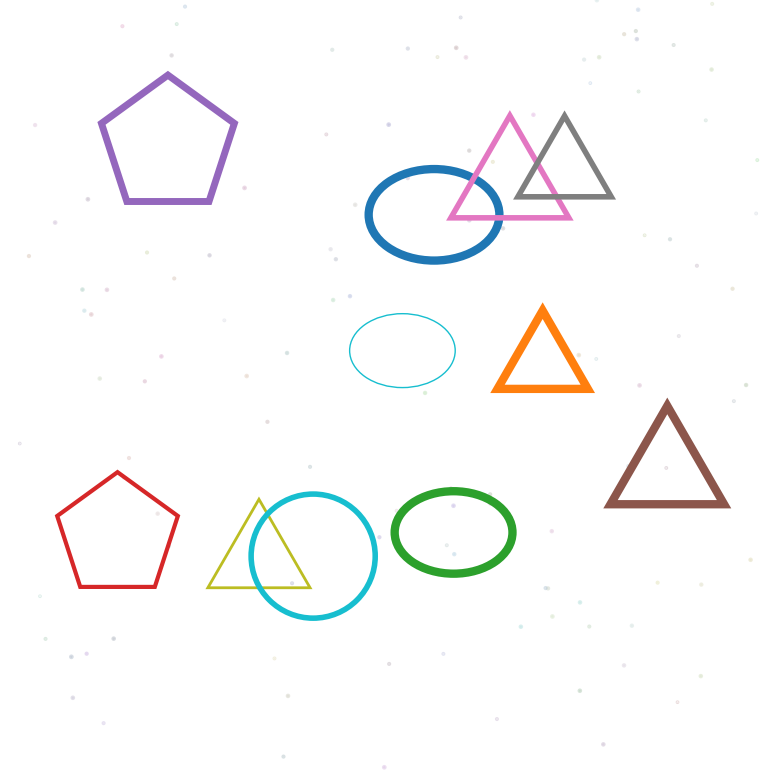[{"shape": "oval", "thickness": 3, "radius": 0.42, "center": [0.564, 0.721]}, {"shape": "triangle", "thickness": 3, "radius": 0.34, "center": [0.705, 0.529]}, {"shape": "oval", "thickness": 3, "radius": 0.38, "center": [0.589, 0.309]}, {"shape": "pentagon", "thickness": 1.5, "radius": 0.41, "center": [0.153, 0.304]}, {"shape": "pentagon", "thickness": 2.5, "radius": 0.45, "center": [0.218, 0.812]}, {"shape": "triangle", "thickness": 3, "radius": 0.43, "center": [0.867, 0.388]}, {"shape": "triangle", "thickness": 2, "radius": 0.44, "center": [0.662, 0.761]}, {"shape": "triangle", "thickness": 2, "radius": 0.35, "center": [0.733, 0.779]}, {"shape": "triangle", "thickness": 1, "radius": 0.38, "center": [0.336, 0.275]}, {"shape": "circle", "thickness": 2, "radius": 0.4, "center": [0.407, 0.278]}, {"shape": "oval", "thickness": 0.5, "radius": 0.34, "center": [0.523, 0.545]}]